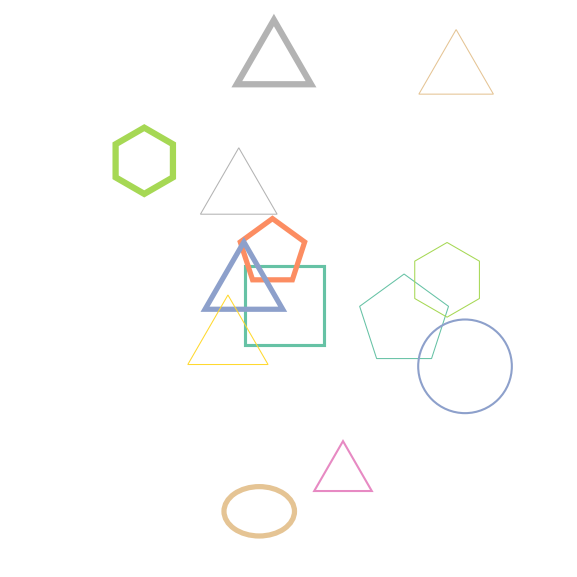[{"shape": "pentagon", "thickness": 0.5, "radius": 0.4, "center": [0.7, 0.444]}, {"shape": "square", "thickness": 1.5, "radius": 0.34, "center": [0.492, 0.47]}, {"shape": "pentagon", "thickness": 2.5, "radius": 0.29, "center": [0.472, 0.562]}, {"shape": "circle", "thickness": 1, "radius": 0.41, "center": [0.805, 0.365]}, {"shape": "triangle", "thickness": 2.5, "radius": 0.39, "center": [0.422, 0.502]}, {"shape": "triangle", "thickness": 1, "radius": 0.29, "center": [0.594, 0.178]}, {"shape": "hexagon", "thickness": 0.5, "radius": 0.32, "center": [0.774, 0.515]}, {"shape": "hexagon", "thickness": 3, "radius": 0.29, "center": [0.25, 0.721]}, {"shape": "triangle", "thickness": 0.5, "radius": 0.4, "center": [0.395, 0.408]}, {"shape": "triangle", "thickness": 0.5, "radius": 0.37, "center": [0.79, 0.873]}, {"shape": "oval", "thickness": 2.5, "radius": 0.31, "center": [0.449, 0.114]}, {"shape": "triangle", "thickness": 0.5, "radius": 0.38, "center": [0.413, 0.667]}, {"shape": "triangle", "thickness": 3, "radius": 0.37, "center": [0.474, 0.89]}]